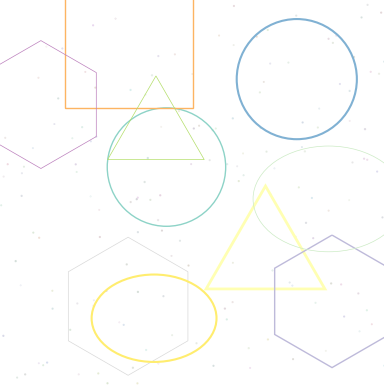[{"shape": "circle", "thickness": 1, "radius": 0.77, "center": [0.432, 0.566]}, {"shape": "triangle", "thickness": 2, "radius": 0.89, "center": [0.69, 0.339]}, {"shape": "hexagon", "thickness": 1, "radius": 0.86, "center": [0.862, 0.217]}, {"shape": "circle", "thickness": 1.5, "radius": 0.78, "center": [0.771, 0.794]}, {"shape": "square", "thickness": 1, "radius": 0.83, "center": [0.335, 0.887]}, {"shape": "triangle", "thickness": 0.5, "radius": 0.72, "center": [0.405, 0.658]}, {"shape": "hexagon", "thickness": 0.5, "radius": 0.9, "center": [0.333, 0.205]}, {"shape": "hexagon", "thickness": 0.5, "radius": 0.83, "center": [0.106, 0.728]}, {"shape": "oval", "thickness": 0.5, "radius": 0.98, "center": [0.853, 0.483]}, {"shape": "oval", "thickness": 1.5, "radius": 0.81, "center": [0.4, 0.173]}]